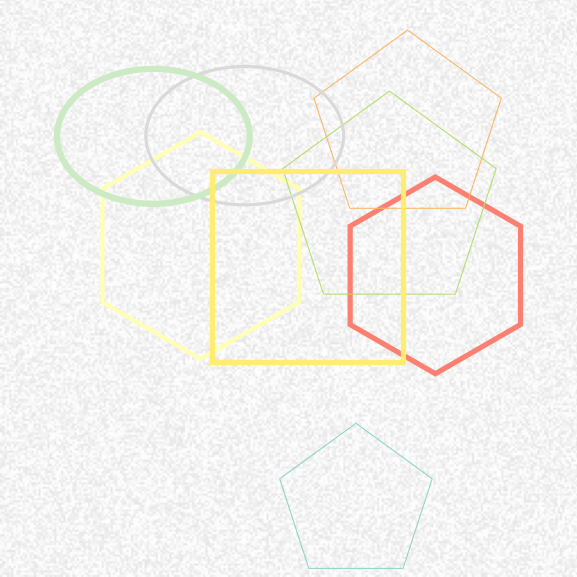[{"shape": "pentagon", "thickness": 0.5, "radius": 0.69, "center": [0.616, 0.127]}, {"shape": "hexagon", "thickness": 2, "radius": 0.98, "center": [0.348, 0.574]}, {"shape": "hexagon", "thickness": 2.5, "radius": 0.85, "center": [0.754, 0.522]}, {"shape": "pentagon", "thickness": 0.5, "radius": 0.85, "center": [0.706, 0.776]}, {"shape": "pentagon", "thickness": 0.5, "radius": 0.97, "center": [0.674, 0.647]}, {"shape": "oval", "thickness": 1.5, "radius": 0.86, "center": [0.424, 0.764]}, {"shape": "oval", "thickness": 3, "radius": 0.83, "center": [0.266, 0.763]}, {"shape": "square", "thickness": 2.5, "radius": 0.83, "center": [0.532, 0.538]}]